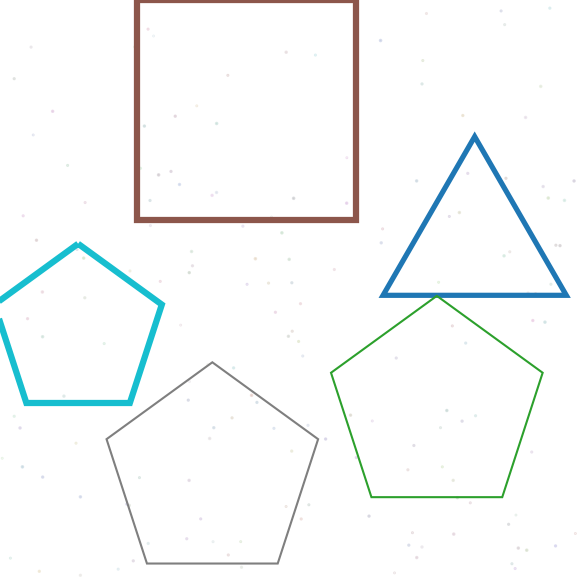[{"shape": "triangle", "thickness": 2.5, "radius": 0.92, "center": [0.822, 0.579]}, {"shape": "pentagon", "thickness": 1, "radius": 0.96, "center": [0.756, 0.294]}, {"shape": "square", "thickness": 3, "radius": 0.95, "center": [0.427, 0.809]}, {"shape": "pentagon", "thickness": 1, "radius": 0.96, "center": [0.368, 0.179]}, {"shape": "pentagon", "thickness": 3, "radius": 0.76, "center": [0.135, 0.425]}]